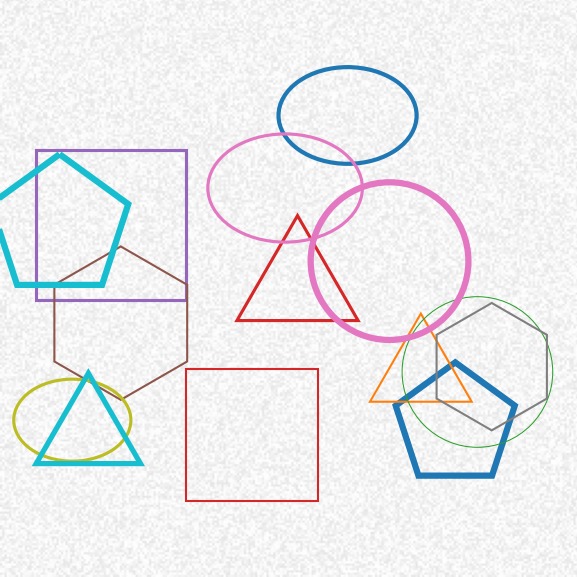[{"shape": "oval", "thickness": 2, "radius": 0.6, "center": [0.602, 0.799]}, {"shape": "pentagon", "thickness": 3, "radius": 0.54, "center": [0.788, 0.263]}, {"shape": "triangle", "thickness": 1, "radius": 0.51, "center": [0.729, 0.354]}, {"shape": "circle", "thickness": 0.5, "radius": 0.65, "center": [0.827, 0.355]}, {"shape": "triangle", "thickness": 1.5, "radius": 0.61, "center": [0.515, 0.505]}, {"shape": "square", "thickness": 1, "radius": 0.57, "center": [0.437, 0.246]}, {"shape": "square", "thickness": 1.5, "radius": 0.65, "center": [0.192, 0.609]}, {"shape": "hexagon", "thickness": 1, "radius": 0.66, "center": [0.209, 0.44]}, {"shape": "oval", "thickness": 1.5, "radius": 0.67, "center": [0.494, 0.674]}, {"shape": "circle", "thickness": 3, "radius": 0.68, "center": [0.675, 0.547]}, {"shape": "hexagon", "thickness": 1, "radius": 0.55, "center": [0.851, 0.364]}, {"shape": "oval", "thickness": 1.5, "radius": 0.51, "center": [0.125, 0.272]}, {"shape": "triangle", "thickness": 2.5, "radius": 0.52, "center": [0.153, 0.248]}, {"shape": "pentagon", "thickness": 3, "radius": 0.63, "center": [0.103, 0.607]}]